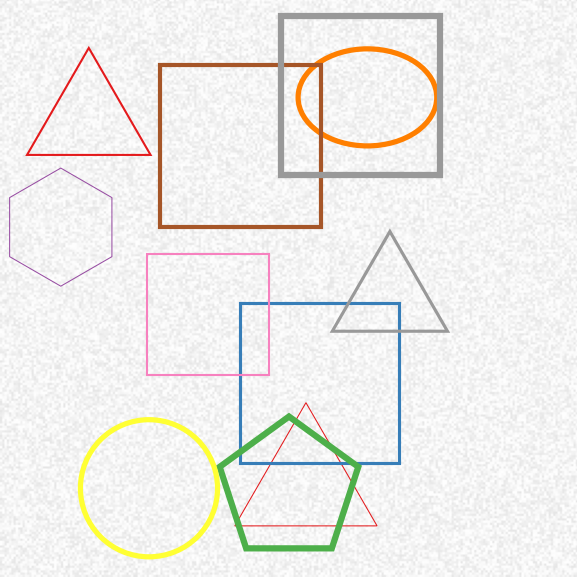[{"shape": "triangle", "thickness": 0.5, "radius": 0.71, "center": [0.53, 0.16]}, {"shape": "triangle", "thickness": 1, "radius": 0.62, "center": [0.154, 0.793]}, {"shape": "square", "thickness": 1.5, "radius": 0.69, "center": [0.553, 0.336]}, {"shape": "pentagon", "thickness": 3, "radius": 0.63, "center": [0.5, 0.152]}, {"shape": "hexagon", "thickness": 0.5, "radius": 0.51, "center": [0.105, 0.606]}, {"shape": "oval", "thickness": 2.5, "radius": 0.6, "center": [0.636, 0.831]}, {"shape": "circle", "thickness": 2.5, "radius": 0.59, "center": [0.258, 0.154]}, {"shape": "square", "thickness": 2, "radius": 0.7, "center": [0.417, 0.746]}, {"shape": "square", "thickness": 1, "radius": 0.53, "center": [0.36, 0.454]}, {"shape": "triangle", "thickness": 1.5, "radius": 0.58, "center": [0.675, 0.483]}, {"shape": "square", "thickness": 3, "radius": 0.69, "center": [0.624, 0.834]}]